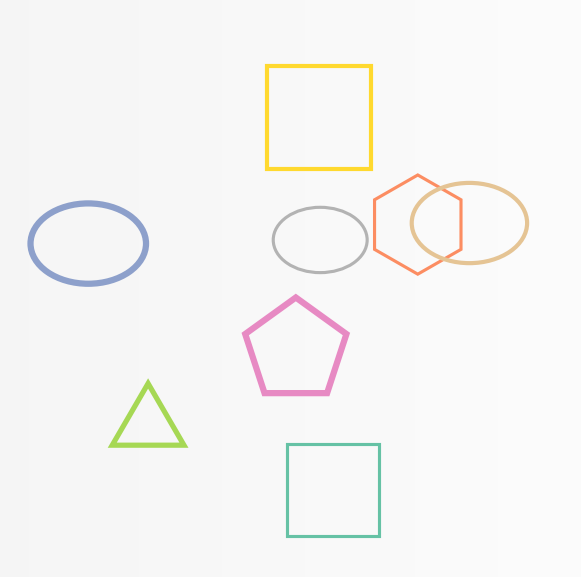[{"shape": "square", "thickness": 1.5, "radius": 0.4, "center": [0.572, 0.151]}, {"shape": "hexagon", "thickness": 1.5, "radius": 0.43, "center": [0.719, 0.61]}, {"shape": "oval", "thickness": 3, "radius": 0.5, "center": [0.152, 0.577]}, {"shape": "pentagon", "thickness": 3, "radius": 0.46, "center": [0.509, 0.392]}, {"shape": "triangle", "thickness": 2.5, "radius": 0.36, "center": [0.255, 0.264]}, {"shape": "square", "thickness": 2, "radius": 0.45, "center": [0.548, 0.796]}, {"shape": "oval", "thickness": 2, "radius": 0.5, "center": [0.808, 0.613]}, {"shape": "oval", "thickness": 1.5, "radius": 0.4, "center": [0.551, 0.584]}]